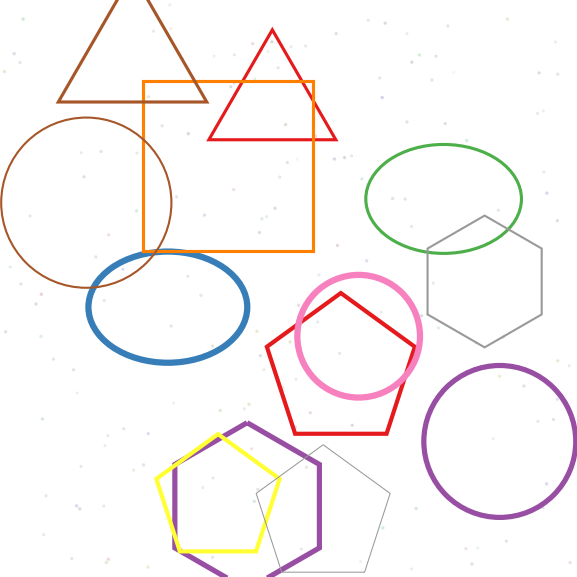[{"shape": "pentagon", "thickness": 2, "radius": 0.67, "center": [0.59, 0.357]}, {"shape": "triangle", "thickness": 1.5, "radius": 0.63, "center": [0.472, 0.821]}, {"shape": "oval", "thickness": 3, "radius": 0.69, "center": [0.291, 0.467]}, {"shape": "oval", "thickness": 1.5, "radius": 0.67, "center": [0.768, 0.655]}, {"shape": "circle", "thickness": 2.5, "radius": 0.66, "center": [0.865, 0.235]}, {"shape": "hexagon", "thickness": 2.5, "radius": 0.72, "center": [0.428, 0.123]}, {"shape": "square", "thickness": 1.5, "radius": 0.74, "center": [0.395, 0.712]}, {"shape": "pentagon", "thickness": 2, "radius": 0.56, "center": [0.377, 0.135]}, {"shape": "circle", "thickness": 1, "radius": 0.74, "center": [0.149, 0.648]}, {"shape": "triangle", "thickness": 1.5, "radius": 0.74, "center": [0.229, 0.897]}, {"shape": "circle", "thickness": 3, "radius": 0.53, "center": [0.621, 0.417]}, {"shape": "pentagon", "thickness": 0.5, "radius": 0.61, "center": [0.56, 0.107]}, {"shape": "hexagon", "thickness": 1, "radius": 0.57, "center": [0.839, 0.512]}]